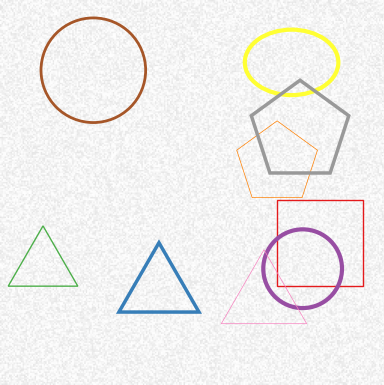[{"shape": "square", "thickness": 1, "radius": 0.56, "center": [0.83, 0.368]}, {"shape": "triangle", "thickness": 2.5, "radius": 0.6, "center": [0.413, 0.25]}, {"shape": "triangle", "thickness": 1, "radius": 0.52, "center": [0.112, 0.309]}, {"shape": "circle", "thickness": 3, "radius": 0.51, "center": [0.786, 0.302]}, {"shape": "pentagon", "thickness": 0.5, "radius": 0.55, "center": [0.72, 0.576]}, {"shape": "oval", "thickness": 3, "radius": 0.61, "center": [0.757, 0.838]}, {"shape": "circle", "thickness": 2, "radius": 0.68, "center": [0.242, 0.818]}, {"shape": "triangle", "thickness": 0.5, "radius": 0.64, "center": [0.686, 0.223]}, {"shape": "pentagon", "thickness": 2.5, "radius": 0.67, "center": [0.779, 0.658]}]